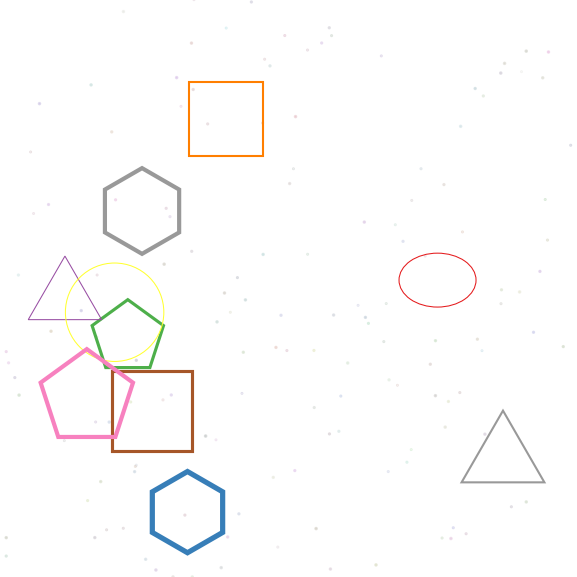[{"shape": "oval", "thickness": 0.5, "radius": 0.33, "center": [0.758, 0.514]}, {"shape": "hexagon", "thickness": 2.5, "radius": 0.35, "center": [0.325, 0.112]}, {"shape": "pentagon", "thickness": 1.5, "radius": 0.32, "center": [0.221, 0.415]}, {"shape": "triangle", "thickness": 0.5, "radius": 0.37, "center": [0.112, 0.482]}, {"shape": "square", "thickness": 1, "radius": 0.32, "center": [0.391, 0.793]}, {"shape": "circle", "thickness": 0.5, "radius": 0.43, "center": [0.198, 0.458]}, {"shape": "square", "thickness": 1.5, "radius": 0.35, "center": [0.263, 0.288]}, {"shape": "pentagon", "thickness": 2, "radius": 0.42, "center": [0.15, 0.311]}, {"shape": "hexagon", "thickness": 2, "radius": 0.37, "center": [0.246, 0.634]}, {"shape": "triangle", "thickness": 1, "radius": 0.41, "center": [0.871, 0.205]}]